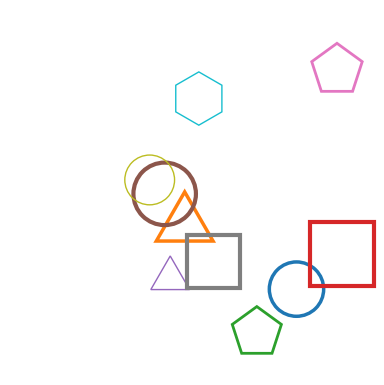[{"shape": "circle", "thickness": 2.5, "radius": 0.35, "center": [0.77, 0.249]}, {"shape": "triangle", "thickness": 2.5, "radius": 0.43, "center": [0.48, 0.416]}, {"shape": "pentagon", "thickness": 2, "radius": 0.34, "center": [0.667, 0.137]}, {"shape": "square", "thickness": 3, "radius": 0.42, "center": [0.888, 0.341]}, {"shape": "triangle", "thickness": 1, "radius": 0.29, "center": [0.442, 0.277]}, {"shape": "circle", "thickness": 3, "radius": 0.41, "center": [0.428, 0.496]}, {"shape": "pentagon", "thickness": 2, "radius": 0.34, "center": [0.875, 0.819]}, {"shape": "square", "thickness": 3, "radius": 0.35, "center": [0.555, 0.321]}, {"shape": "circle", "thickness": 1, "radius": 0.32, "center": [0.389, 0.533]}, {"shape": "hexagon", "thickness": 1, "radius": 0.35, "center": [0.516, 0.744]}]